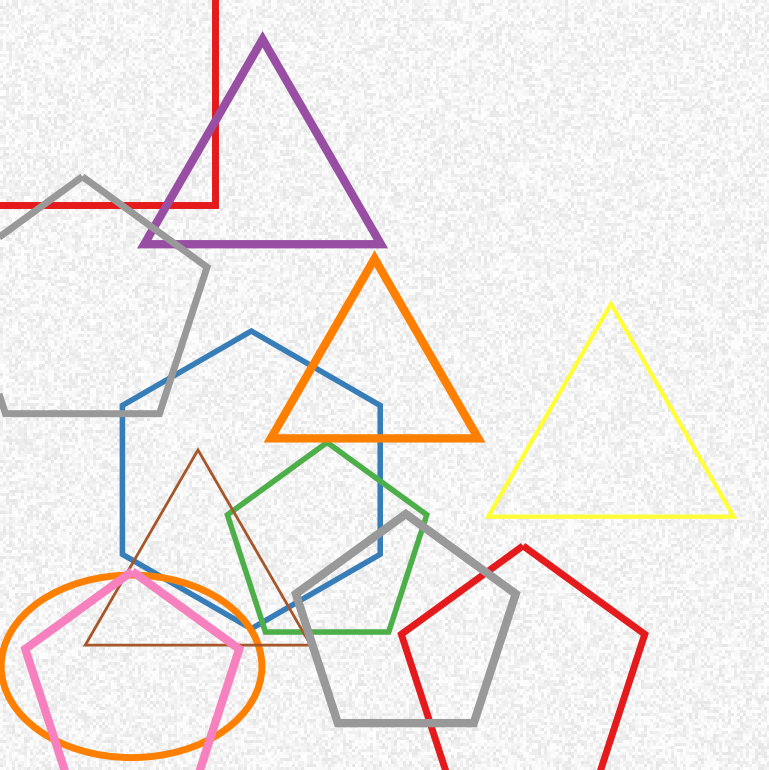[{"shape": "pentagon", "thickness": 2.5, "radius": 0.83, "center": [0.679, 0.125]}, {"shape": "square", "thickness": 2.5, "radius": 0.82, "center": [0.115, 0.897]}, {"shape": "hexagon", "thickness": 2, "radius": 0.97, "center": [0.326, 0.377]}, {"shape": "pentagon", "thickness": 2, "radius": 0.68, "center": [0.425, 0.289]}, {"shape": "triangle", "thickness": 3, "radius": 0.89, "center": [0.341, 0.772]}, {"shape": "oval", "thickness": 2.5, "radius": 0.85, "center": [0.171, 0.135]}, {"shape": "triangle", "thickness": 3, "radius": 0.78, "center": [0.486, 0.508]}, {"shape": "triangle", "thickness": 1.5, "radius": 0.92, "center": [0.794, 0.421]}, {"shape": "triangle", "thickness": 1, "radius": 0.85, "center": [0.257, 0.247]}, {"shape": "pentagon", "thickness": 3, "radius": 0.73, "center": [0.172, 0.112]}, {"shape": "pentagon", "thickness": 2.5, "radius": 0.85, "center": [0.107, 0.6]}, {"shape": "pentagon", "thickness": 3, "radius": 0.75, "center": [0.527, 0.182]}]